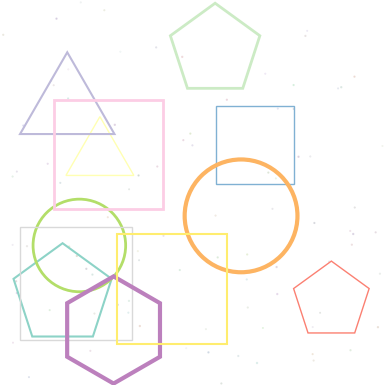[{"shape": "pentagon", "thickness": 1.5, "radius": 0.67, "center": [0.163, 0.234]}, {"shape": "triangle", "thickness": 1, "radius": 0.51, "center": [0.26, 0.595]}, {"shape": "triangle", "thickness": 1.5, "radius": 0.71, "center": [0.175, 0.723]}, {"shape": "pentagon", "thickness": 1, "radius": 0.52, "center": [0.861, 0.219]}, {"shape": "square", "thickness": 1, "radius": 0.5, "center": [0.662, 0.624]}, {"shape": "circle", "thickness": 3, "radius": 0.73, "center": [0.626, 0.439]}, {"shape": "circle", "thickness": 2, "radius": 0.6, "center": [0.206, 0.362]}, {"shape": "square", "thickness": 2, "radius": 0.71, "center": [0.282, 0.599]}, {"shape": "square", "thickness": 1, "radius": 0.73, "center": [0.198, 0.263]}, {"shape": "hexagon", "thickness": 3, "radius": 0.7, "center": [0.295, 0.143]}, {"shape": "pentagon", "thickness": 2, "radius": 0.61, "center": [0.559, 0.869]}, {"shape": "square", "thickness": 1.5, "radius": 0.71, "center": [0.446, 0.249]}]